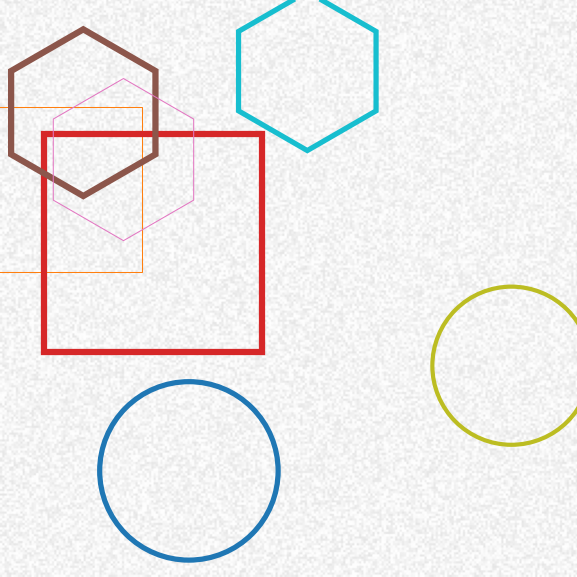[{"shape": "circle", "thickness": 2.5, "radius": 0.77, "center": [0.327, 0.184]}, {"shape": "square", "thickness": 0.5, "radius": 0.72, "center": [0.103, 0.671]}, {"shape": "square", "thickness": 3, "radius": 0.94, "center": [0.265, 0.578]}, {"shape": "hexagon", "thickness": 3, "radius": 0.72, "center": [0.144, 0.804]}, {"shape": "hexagon", "thickness": 0.5, "radius": 0.7, "center": [0.214, 0.723]}, {"shape": "circle", "thickness": 2, "radius": 0.68, "center": [0.886, 0.366]}, {"shape": "hexagon", "thickness": 2.5, "radius": 0.69, "center": [0.532, 0.876]}]